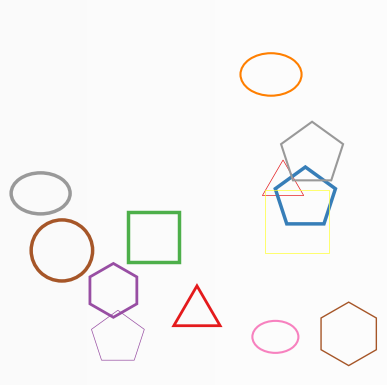[{"shape": "triangle", "thickness": 2, "radius": 0.35, "center": [0.508, 0.189]}, {"shape": "triangle", "thickness": 0.5, "radius": 0.31, "center": [0.73, 0.523]}, {"shape": "pentagon", "thickness": 2.5, "radius": 0.41, "center": [0.788, 0.485]}, {"shape": "square", "thickness": 2.5, "radius": 0.33, "center": [0.396, 0.384]}, {"shape": "hexagon", "thickness": 2, "radius": 0.35, "center": [0.293, 0.246]}, {"shape": "pentagon", "thickness": 0.5, "radius": 0.36, "center": [0.304, 0.122]}, {"shape": "oval", "thickness": 1.5, "radius": 0.39, "center": [0.699, 0.807]}, {"shape": "square", "thickness": 0.5, "radius": 0.41, "center": [0.766, 0.426]}, {"shape": "hexagon", "thickness": 1, "radius": 0.41, "center": [0.9, 0.133]}, {"shape": "circle", "thickness": 2.5, "radius": 0.4, "center": [0.16, 0.349]}, {"shape": "oval", "thickness": 1.5, "radius": 0.3, "center": [0.711, 0.125]}, {"shape": "pentagon", "thickness": 1.5, "radius": 0.42, "center": [0.805, 0.6]}, {"shape": "oval", "thickness": 2.5, "radius": 0.38, "center": [0.105, 0.498]}]